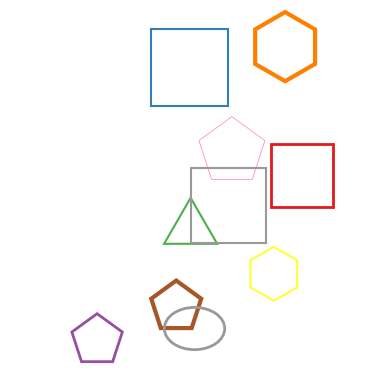[{"shape": "square", "thickness": 2, "radius": 0.41, "center": [0.784, 0.543]}, {"shape": "square", "thickness": 1.5, "radius": 0.5, "center": [0.492, 0.825]}, {"shape": "triangle", "thickness": 1.5, "radius": 0.4, "center": [0.495, 0.407]}, {"shape": "pentagon", "thickness": 2, "radius": 0.34, "center": [0.252, 0.116]}, {"shape": "hexagon", "thickness": 3, "radius": 0.45, "center": [0.741, 0.879]}, {"shape": "hexagon", "thickness": 1.5, "radius": 0.35, "center": [0.711, 0.289]}, {"shape": "pentagon", "thickness": 3, "radius": 0.34, "center": [0.458, 0.203]}, {"shape": "pentagon", "thickness": 0.5, "radius": 0.45, "center": [0.602, 0.607]}, {"shape": "square", "thickness": 1.5, "radius": 0.49, "center": [0.593, 0.466]}, {"shape": "oval", "thickness": 2, "radius": 0.39, "center": [0.505, 0.147]}]